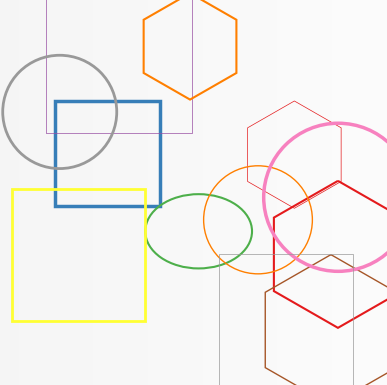[{"shape": "hexagon", "thickness": 1.5, "radius": 0.95, "center": [0.872, 0.339]}, {"shape": "hexagon", "thickness": 0.5, "radius": 0.7, "center": [0.76, 0.598]}, {"shape": "square", "thickness": 2.5, "radius": 0.68, "center": [0.277, 0.601]}, {"shape": "oval", "thickness": 1.5, "radius": 0.69, "center": [0.513, 0.399]}, {"shape": "square", "thickness": 0.5, "radius": 0.94, "center": [0.307, 0.842]}, {"shape": "hexagon", "thickness": 1.5, "radius": 0.69, "center": [0.49, 0.88]}, {"shape": "circle", "thickness": 1, "radius": 0.7, "center": [0.666, 0.429]}, {"shape": "square", "thickness": 2, "radius": 0.86, "center": [0.202, 0.338]}, {"shape": "hexagon", "thickness": 1, "radius": 0.98, "center": [0.854, 0.143]}, {"shape": "circle", "thickness": 2.5, "radius": 0.96, "center": [0.873, 0.488]}, {"shape": "square", "thickness": 0.5, "radius": 0.86, "center": [0.739, 0.167]}, {"shape": "circle", "thickness": 2, "radius": 0.74, "center": [0.154, 0.709]}]